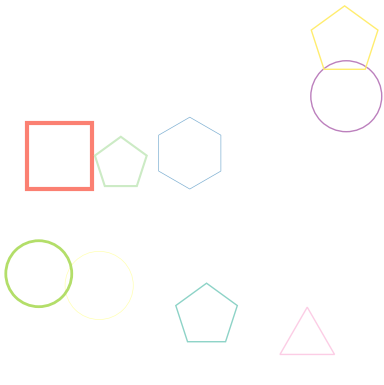[{"shape": "pentagon", "thickness": 1, "radius": 0.42, "center": [0.536, 0.18]}, {"shape": "circle", "thickness": 0.5, "radius": 0.44, "center": [0.258, 0.259]}, {"shape": "square", "thickness": 3, "radius": 0.43, "center": [0.154, 0.595]}, {"shape": "hexagon", "thickness": 0.5, "radius": 0.47, "center": [0.493, 0.602]}, {"shape": "circle", "thickness": 2, "radius": 0.43, "center": [0.101, 0.289]}, {"shape": "triangle", "thickness": 1, "radius": 0.41, "center": [0.798, 0.12]}, {"shape": "circle", "thickness": 1, "radius": 0.46, "center": [0.899, 0.75]}, {"shape": "pentagon", "thickness": 1.5, "radius": 0.35, "center": [0.314, 0.574]}, {"shape": "pentagon", "thickness": 1, "radius": 0.46, "center": [0.895, 0.894]}]